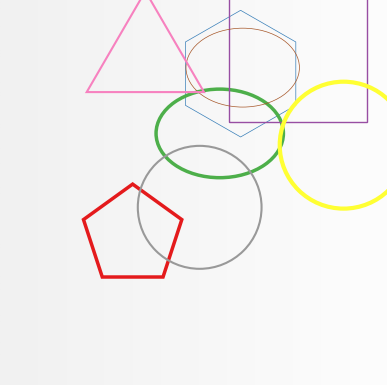[{"shape": "pentagon", "thickness": 2.5, "radius": 0.67, "center": [0.342, 0.388]}, {"shape": "hexagon", "thickness": 0.5, "radius": 0.82, "center": [0.621, 0.809]}, {"shape": "oval", "thickness": 2.5, "radius": 0.82, "center": [0.567, 0.653]}, {"shape": "square", "thickness": 1, "radius": 0.89, "center": [0.769, 0.862]}, {"shape": "circle", "thickness": 3, "radius": 0.82, "center": [0.887, 0.623]}, {"shape": "oval", "thickness": 0.5, "radius": 0.73, "center": [0.626, 0.824]}, {"shape": "triangle", "thickness": 1.5, "radius": 0.87, "center": [0.375, 0.848]}, {"shape": "circle", "thickness": 1.5, "radius": 0.8, "center": [0.515, 0.461]}]